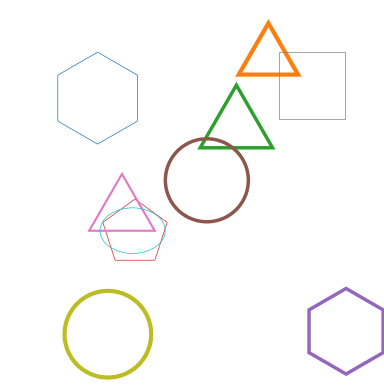[{"shape": "hexagon", "thickness": 0.5, "radius": 0.6, "center": [0.254, 0.745]}, {"shape": "triangle", "thickness": 3, "radius": 0.45, "center": [0.697, 0.851]}, {"shape": "triangle", "thickness": 2.5, "radius": 0.54, "center": [0.614, 0.67]}, {"shape": "pentagon", "thickness": 0.5, "radius": 0.44, "center": [0.351, 0.395]}, {"shape": "hexagon", "thickness": 2.5, "radius": 0.56, "center": [0.899, 0.14]}, {"shape": "circle", "thickness": 2.5, "radius": 0.54, "center": [0.537, 0.532]}, {"shape": "triangle", "thickness": 1.5, "radius": 0.49, "center": [0.317, 0.45]}, {"shape": "square", "thickness": 0.5, "radius": 0.43, "center": [0.81, 0.777]}, {"shape": "circle", "thickness": 3, "radius": 0.56, "center": [0.28, 0.132]}, {"shape": "oval", "thickness": 0.5, "radius": 0.42, "center": [0.345, 0.401]}]